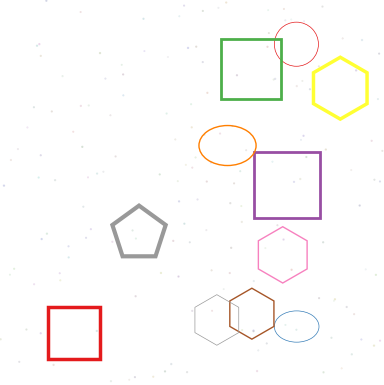[{"shape": "circle", "thickness": 0.5, "radius": 0.29, "center": [0.77, 0.885]}, {"shape": "square", "thickness": 2.5, "radius": 0.34, "center": [0.192, 0.135]}, {"shape": "oval", "thickness": 0.5, "radius": 0.29, "center": [0.771, 0.152]}, {"shape": "square", "thickness": 2, "radius": 0.39, "center": [0.652, 0.82]}, {"shape": "square", "thickness": 2, "radius": 0.43, "center": [0.745, 0.52]}, {"shape": "oval", "thickness": 1, "radius": 0.37, "center": [0.591, 0.622]}, {"shape": "hexagon", "thickness": 2.5, "radius": 0.4, "center": [0.884, 0.771]}, {"shape": "hexagon", "thickness": 1, "radius": 0.33, "center": [0.654, 0.185]}, {"shape": "hexagon", "thickness": 1, "radius": 0.37, "center": [0.734, 0.338]}, {"shape": "hexagon", "thickness": 0.5, "radius": 0.33, "center": [0.563, 0.169]}, {"shape": "pentagon", "thickness": 3, "radius": 0.36, "center": [0.361, 0.393]}]